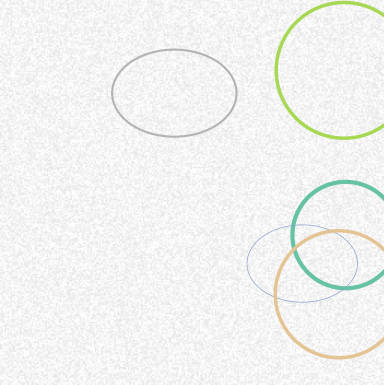[{"shape": "circle", "thickness": 3, "radius": 0.69, "center": [0.898, 0.389]}, {"shape": "oval", "thickness": 0.5, "radius": 0.72, "center": [0.785, 0.315]}, {"shape": "circle", "thickness": 2.5, "radius": 0.88, "center": [0.894, 0.817]}, {"shape": "circle", "thickness": 2.5, "radius": 0.82, "center": [0.88, 0.236]}, {"shape": "oval", "thickness": 1.5, "radius": 0.81, "center": [0.453, 0.758]}]